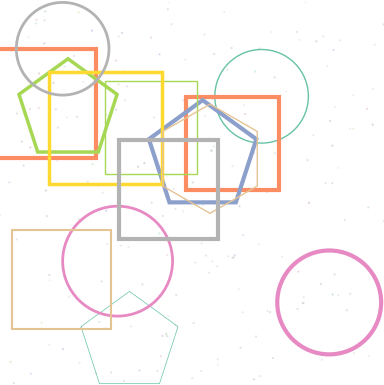[{"shape": "circle", "thickness": 1, "radius": 0.61, "center": [0.679, 0.75]}, {"shape": "pentagon", "thickness": 0.5, "radius": 0.66, "center": [0.336, 0.111]}, {"shape": "square", "thickness": 3, "radius": 0.6, "center": [0.605, 0.628]}, {"shape": "square", "thickness": 3, "radius": 0.71, "center": [0.109, 0.731]}, {"shape": "pentagon", "thickness": 3, "radius": 0.73, "center": [0.526, 0.593]}, {"shape": "circle", "thickness": 3, "radius": 0.67, "center": [0.855, 0.214]}, {"shape": "circle", "thickness": 2, "radius": 0.71, "center": [0.305, 0.322]}, {"shape": "pentagon", "thickness": 2.5, "radius": 0.67, "center": [0.177, 0.713]}, {"shape": "square", "thickness": 1, "radius": 0.6, "center": [0.392, 0.668]}, {"shape": "square", "thickness": 2.5, "radius": 0.73, "center": [0.274, 0.668]}, {"shape": "square", "thickness": 1.5, "radius": 0.64, "center": [0.16, 0.274]}, {"shape": "hexagon", "thickness": 1, "radius": 0.71, "center": [0.545, 0.588]}, {"shape": "square", "thickness": 3, "radius": 0.64, "center": [0.437, 0.508]}, {"shape": "circle", "thickness": 2, "radius": 0.6, "center": [0.163, 0.873]}]